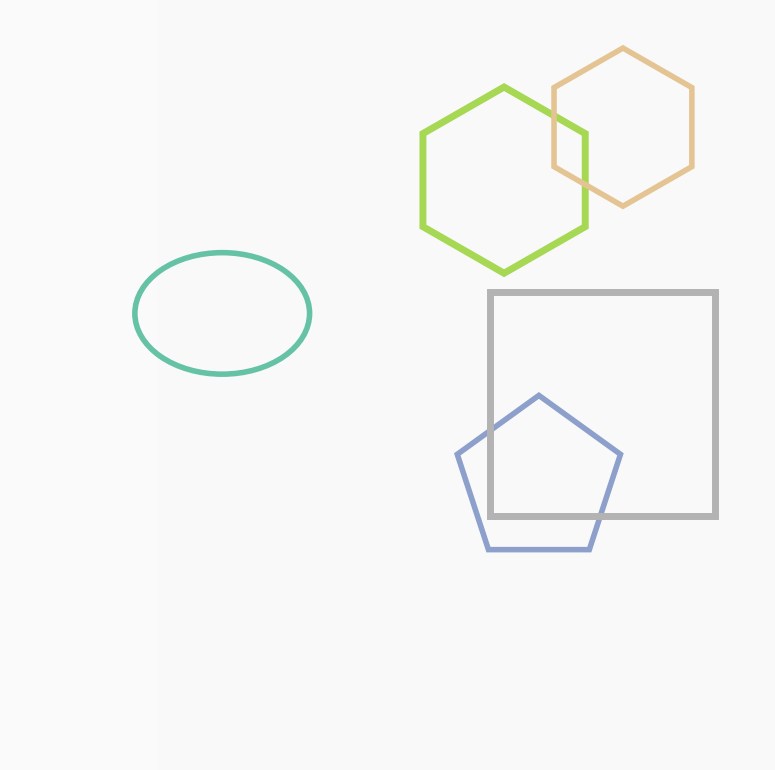[{"shape": "oval", "thickness": 2, "radius": 0.56, "center": [0.287, 0.593]}, {"shape": "pentagon", "thickness": 2, "radius": 0.55, "center": [0.695, 0.376]}, {"shape": "hexagon", "thickness": 2.5, "radius": 0.6, "center": [0.65, 0.766]}, {"shape": "hexagon", "thickness": 2, "radius": 0.51, "center": [0.804, 0.835]}, {"shape": "square", "thickness": 2.5, "radius": 0.73, "center": [0.777, 0.476]}]